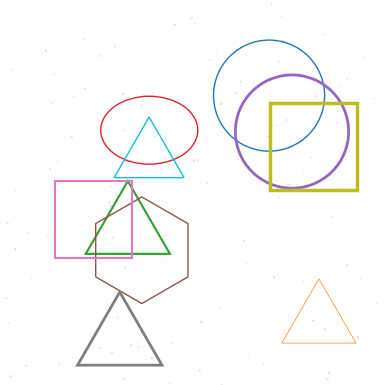[{"shape": "circle", "thickness": 1, "radius": 0.72, "center": [0.699, 0.752]}, {"shape": "triangle", "thickness": 0.5, "radius": 0.56, "center": [0.828, 0.165]}, {"shape": "triangle", "thickness": 1.5, "radius": 0.63, "center": [0.332, 0.404]}, {"shape": "oval", "thickness": 1, "radius": 0.63, "center": [0.388, 0.662]}, {"shape": "circle", "thickness": 2, "radius": 0.74, "center": [0.758, 0.658]}, {"shape": "hexagon", "thickness": 1, "radius": 0.69, "center": [0.368, 0.35]}, {"shape": "square", "thickness": 1.5, "radius": 0.5, "center": [0.243, 0.43]}, {"shape": "triangle", "thickness": 2, "radius": 0.63, "center": [0.311, 0.115]}, {"shape": "square", "thickness": 2.5, "radius": 0.57, "center": [0.814, 0.619]}, {"shape": "triangle", "thickness": 1, "radius": 0.52, "center": [0.387, 0.591]}]